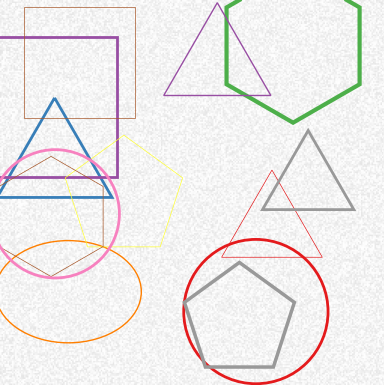[{"shape": "circle", "thickness": 2, "radius": 0.94, "center": [0.665, 0.191]}, {"shape": "triangle", "thickness": 0.5, "radius": 0.76, "center": [0.706, 0.407]}, {"shape": "triangle", "thickness": 2, "radius": 0.86, "center": [0.142, 0.573]}, {"shape": "hexagon", "thickness": 3, "radius": 1.0, "center": [0.761, 0.881]}, {"shape": "square", "thickness": 2, "radius": 0.91, "center": [0.124, 0.722]}, {"shape": "triangle", "thickness": 1, "radius": 0.8, "center": [0.564, 0.832]}, {"shape": "oval", "thickness": 1, "radius": 0.95, "center": [0.177, 0.242]}, {"shape": "pentagon", "thickness": 0.5, "radius": 0.8, "center": [0.322, 0.489]}, {"shape": "square", "thickness": 0.5, "radius": 0.72, "center": [0.207, 0.838]}, {"shape": "hexagon", "thickness": 0.5, "radius": 0.78, "center": [0.133, 0.438]}, {"shape": "circle", "thickness": 2, "radius": 0.83, "center": [0.143, 0.445]}, {"shape": "pentagon", "thickness": 2.5, "radius": 0.75, "center": [0.622, 0.168]}, {"shape": "triangle", "thickness": 2, "radius": 0.68, "center": [0.8, 0.524]}]